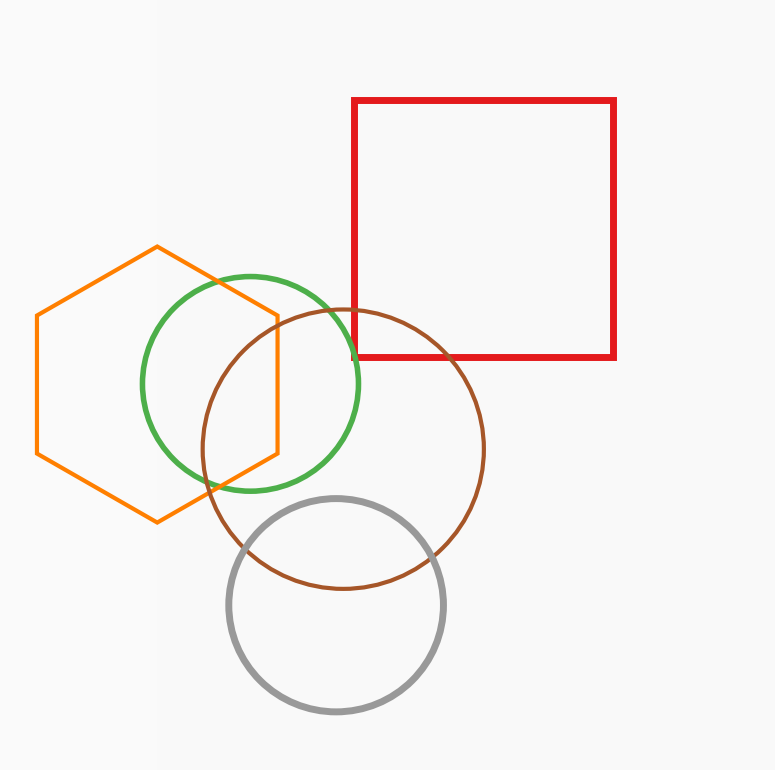[{"shape": "square", "thickness": 2.5, "radius": 0.83, "center": [0.624, 0.703]}, {"shape": "circle", "thickness": 2, "radius": 0.7, "center": [0.323, 0.501]}, {"shape": "hexagon", "thickness": 1.5, "radius": 0.9, "center": [0.203, 0.501]}, {"shape": "circle", "thickness": 1.5, "radius": 0.91, "center": [0.443, 0.417]}, {"shape": "circle", "thickness": 2.5, "radius": 0.69, "center": [0.434, 0.214]}]